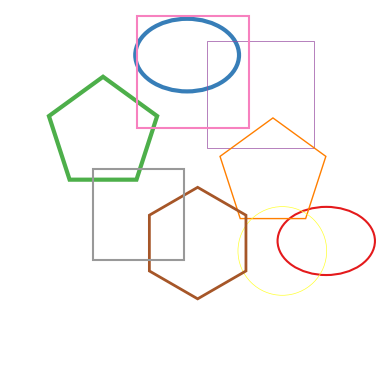[{"shape": "oval", "thickness": 1.5, "radius": 0.63, "center": [0.847, 0.374]}, {"shape": "oval", "thickness": 3, "radius": 0.67, "center": [0.486, 0.857]}, {"shape": "pentagon", "thickness": 3, "radius": 0.74, "center": [0.268, 0.653]}, {"shape": "square", "thickness": 0.5, "radius": 0.7, "center": [0.676, 0.754]}, {"shape": "pentagon", "thickness": 1, "radius": 0.72, "center": [0.709, 0.549]}, {"shape": "circle", "thickness": 0.5, "radius": 0.58, "center": [0.733, 0.348]}, {"shape": "hexagon", "thickness": 2, "radius": 0.72, "center": [0.513, 0.369]}, {"shape": "square", "thickness": 1.5, "radius": 0.73, "center": [0.502, 0.812]}, {"shape": "square", "thickness": 1.5, "radius": 0.59, "center": [0.361, 0.444]}]